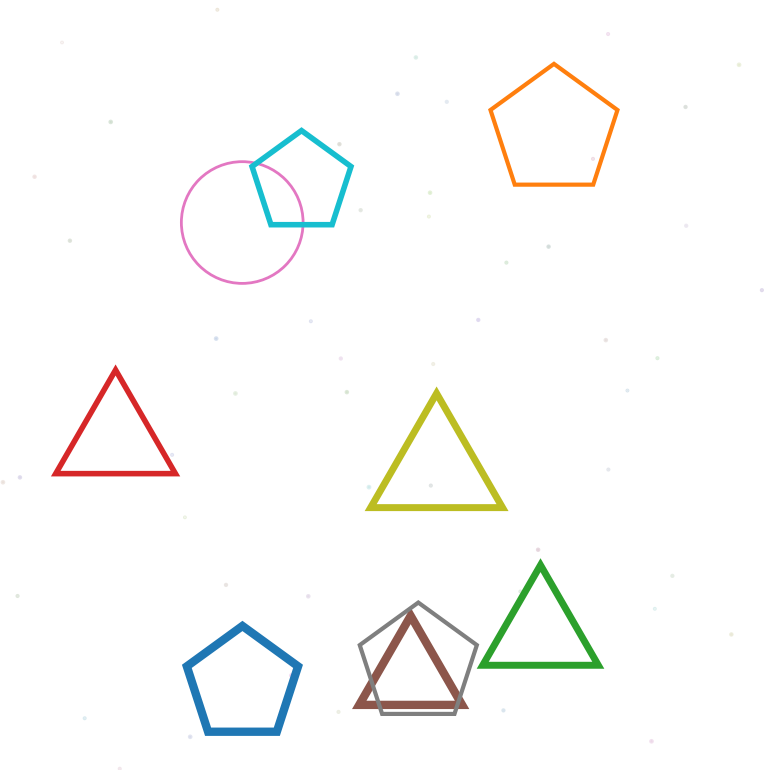[{"shape": "pentagon", "thickness": 3, "radius": 0.38, "center": [0.315, 0.111]}, {"shape": "pentagon", "thickness": 1.5, "radius": 0.43, "center": [0.719, 0.83]}, {"shape": "triangle", "thickness": 2.5, "radius": 0.43, "center": [0.702, 0.179]}, {"shape": "triangle", "thickness": 2, "radius": 0.45, "center": [0.15, 0.43]}, {"shape": "triangle", "thickness": 3, "radius": 0.39, "center": [0.533, 0.123]}, {"shape": "circle", "thickness": 1, "radius": 0.4, "center": [0.315, 0.711]}, {"shape": "pentagon", "thickness": 1.5, "radius": 0.4, "center": [0.543, 0.138]}, {"shape": "triangle", "thickness": 2.5, "radius": 0.49, "center": [0.567, 0.39]}, {"shape": "pentagon", "thickness": 2, "radius": 0.34, "center": [0.392, 0.763]}]